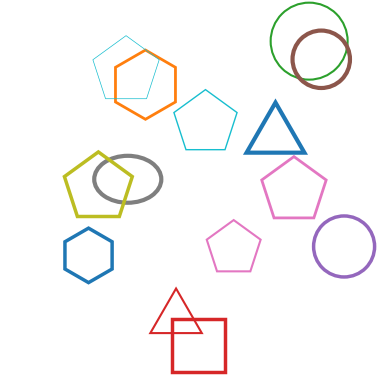[{"shape": "triangle", "thickness": 3, "radius": 0.43, "center": [0.716, 0.647]}, {"shape": "hexagon", "thickness": 2.5, "radius": 0.35, "center": [0.23, 0.337]}, {"shape": "hexagon", "thickness": 2, "radius": 0.45, "center": [0.378, 0.78]}, {"shape": "circle", "thickness": 1.5, "radius": 0.5, "center": [0.803, 0.893]}, {"shape": "triangle", "thickness": 1.5, "radius": 0.39, "center": [0.457, 0.173]}, {"shape": "square", "thickness": 2.5, "radius": 0.34, "center": [0.516, 0.102]}, {"shape": "circle", "thickness": 2.5, "radius": 0.4, "center": [0.894, 0.36]}, {"shape": "circle", "thickness": 3, "radius": 0.37, "center": [0.834, 0.846]}, {"shape": "pentagon", "thickness": 1.5, "radius": 0.37, "center": [0.607, 0.355]}, {"shape": "pentagon", "thickness": 2, "radius": 0.44, "center": [0.764, 0.505]}, {"shape": "oval", "thickness": 3, "radius": 0.44, "center": [0.332, 0.534]}, {"shape": "pentagon", "thickness": 2.5, "radius": 0.46, "center": [0.255, 0.513]}, {"shape": "pentagon", "thickness": 0.5, "radius": 0.45, "center": [0.327, 0.817]}, {"shape": "pentagon", "thickness": 1, "radius": 0.43, "center": [0.534, 0.681]}]